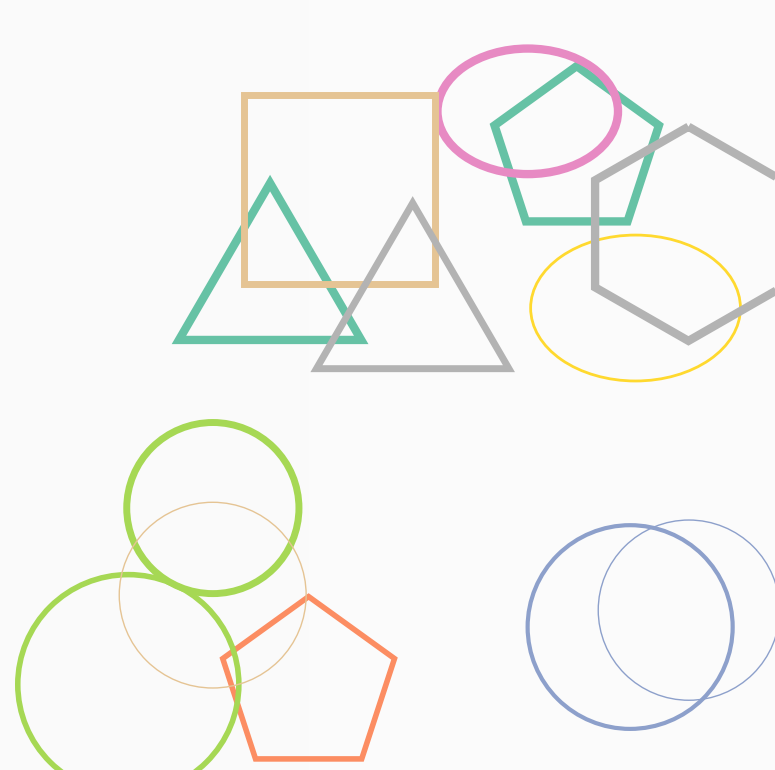[{"shape": "pentagon", "thickness": 3, "radius": 0.56, "center": [0.744, 0.803]}, {"shape": "triangle", "thickness": 3, "radius": 0.68, "center": [0.348, 0.626]}, {"shape": "pentagon", "thickness": 2, "radius": 0.58, "center": [0.398, 0.109]}, {"shape": "circle", "thickness": 1.5, "radius": 0.66, "center": [0.813, 0.186]}, {"shape": "circle", "thickness": 0.5, "radius": 0.59, "center": [0.889, 0.208]}, {"shape": "oval", "thickness": 3, "radius": 0.58, "center": [0.681, 0.855]}, {"shape": "circle", "thickness": 2.5, "radius": 0.56, "center": [0.275, 0.34]}, {"shape": "circle", "thickness": 2, "radius": 0.71, "center": [0.166, 0.111]}, {"shape": "oval", "thickness": 1, "radius": 0.68, "center": [0.82, 0.6]}, {"shape": "square", "thickness": 2.5, "radius": 0.62, "center": [0.438, 0.754]}, {"shape": "circle", "thickness": 0.5, "radius": 0.6, "center": [0.274, 0.227]}, {"shape": "hexagon", "thickness": 3, "radius": 0.7, "center": [0.888, 0.696]}, {"shape": "triangle", "thickness": 2.5, "radius": 0.72, "center": [0.533, 0.593]}]